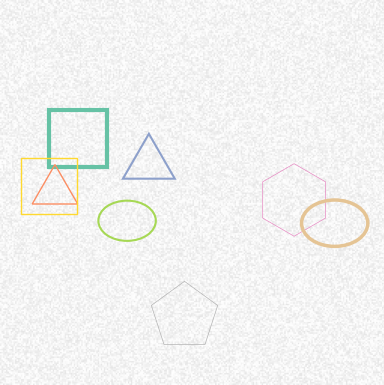[{"shape": "square", "thickness": 3, "radius": 0.37, "center": [0.203, 0.641]}, {"shape": "triangle", "thickness": 1, "radius": 0.34, "center": [0.143, 0.504]}, {"shape": "triangle", "thickness": 1.5, "radius": 0.39, "center": [0.387, 0.575]}, {"shape": "hexagon", "thickness": 0.5, "radius": 0.47, "center": [0.764, 0.481]}, {"shape": "oval", "thickness": 1.5, "radius": 0.37, "center": [0.33, 0.427]}, {"shape": "square", "thickness": 1, "radius": 0.36, "center": [0.127, 0.517]}, {"shape": "oval", "thickness": 2.5, "radius": 0.43, "center": [0.869, 0.42]}, {"shape": "pentagon", "thickness": 0.5, "radius": 0.45, "center": [0.479, 0.179]}]